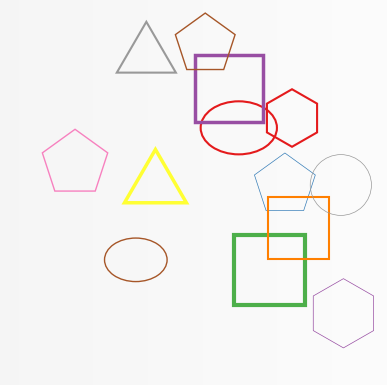[{"shape": "oval", "thickness": 1.5, "radius": 0.49, "center": [0.616, 0.668]}, {"shape": "hexagon", "thickness": 1.5, "radius": 0.37, "center": [0.754, 0.693]}, {"shape": "pentagon", "thickness": 0.5, "radius": 0.41, "center": [0.735, 0.52]}, {"shape": "square", "thickness": 3, "radius": 0.46, "center": [0.696, 0.298]}, {"shape": "hexagon", "thickness": 0.5, "radius": 0.45, "center": [0.886, 0.186]}, {"shape": "square", "thickness": 2.5, "radius": 0.44, "center": [0.591, 0.77]}, {"shape": "square", "thickness": 1.5, "radius": 0.4, "center": [0.77, 0.407]}, {"shape": "triangle", "thickness": 2.5, "radius": 0.46, "center": [0.401, 0.519]}, {"shape": "pentagon", "thickness": 1, "radius": 0.41, "center": [0.53, 0.885]}, {"shape": "oval", "thickness": 1, "radius": 0.4, "center": [0.35, 0.325]}, {"shape": "pentagon", "thickness": 1, "radius": 0.44, "center": [0.194, 0.575]}, {"shape": "circle", "thickness": 0.5, "radius": 0.39, "center": [0.88, 0.519]}, {"shape": "triangle", "thickness": 1.5, "radius": 0.44, "center": [0.378, 0.855]}]